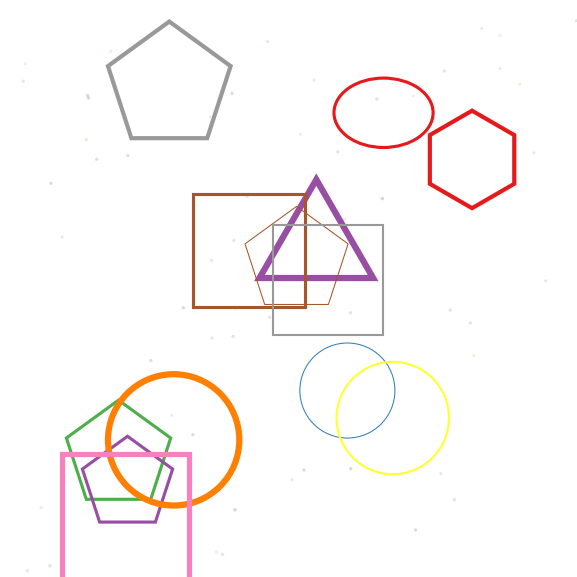[{"shape": "oval", "thickness": 1.5, "radius": 0.43, "center": [0.664, 0.804]}, {"shape": "hexagon", "thickness": 2, "radius": 0.42, "center": [0.817, 0.723]}, {"shape": "circle", "thickness": 0.5, "radius": 0.41, "center": [0.602, 0.323]}, {"shape": "pentagon", "thickness": 1.5, "radius": 0.47, "center": [0.205, 0.211]}, {"shape": "pentagon", "thickness": 1.5, "radius": 0.41, "center": [0.221, 0.162]}, {"shape": "triangle", "thickness": 3, "radius": 0.57, "center": [0.548, 0.575]}, {"shape": "circle", "thickness": 3, "radius": 0.57, "center": [0.301, 0.237]}, {"shape": "circle", "thickness": 1, "radius": 0.49, "center": [0.68, 0.275]}, {"shape": "pentagon", "thickness": 0.5, "radius": 0.47, "center": [0.514, 0.548]}, {"shape": "square", "thickness": 1.5, "radius": 0.49, "center": [0.431, 0.565]}, {"shape": "square", "thickness": 2.5, "radius": 0.55, "center": [0.218, 0.104]}, {"shape": "pentagon", "thickness": 2, "radius": 0.56, "center": [0.293, 0.85]}, {"shape": "square", "thickness": 1, "radius": 0.47, "center": [0.568, 0.515]}]